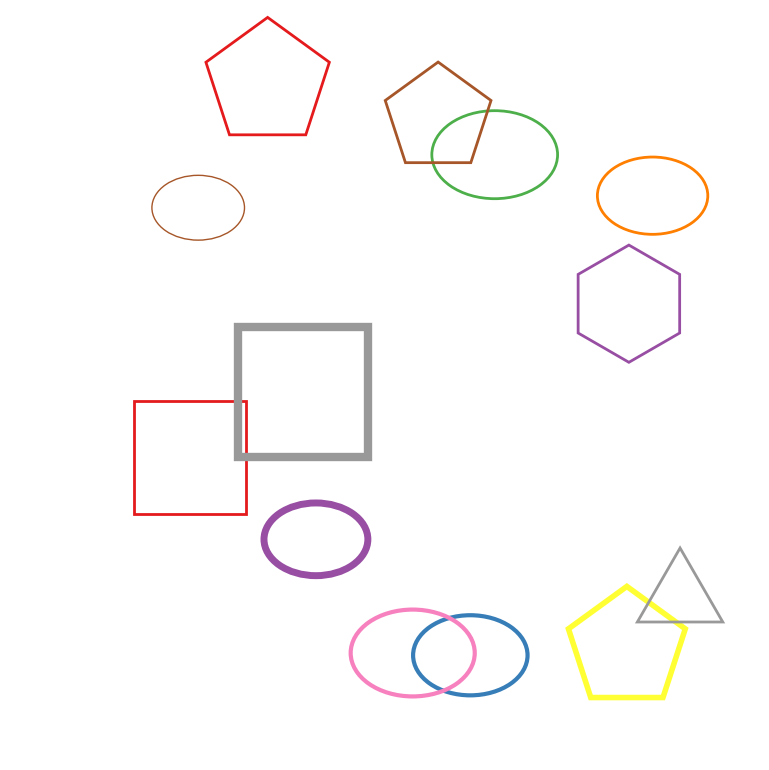[{"shape": "pentagon", "thickness": 1, "radius": 0.42, "center": [0.348, 0.893]}, {"shape": "square", "thickness": 1, "radius": 0.37, "center": [0.247, 0.406]}, {"shape": "oval", "thickness": 1.5, "radius": 0.37, "center": [0.611, 0.149]}, {"shape": "oval", "thickness": 1, "radius": 0.41, "center": [0.642, 0.799]}, {"shape": "hexagon", "thickness": 1, "radius": 0.38, "center": [0.817, 0.606]}, {"shape": "oval", "thickness": 2.5, "radius": 0.34, "center": [0.41, 0.3]}, {"shape": "oval", "thickness": 1, "radius": 0.36, "center": [0.848, 0.746]}, {"shape": "pentagon", "thickness": 2, "radius": 0.4, "center": [0.814, 0.159]}, {"shape": "oval", "thickness": 0.5, "radius": 0.3, "center": [0.257, 0.73]}, {"shape": "pentagon", "thickness": 1, "radius": 0.36, "center": [0.569, 0.847]}, {"shape": "oval", "thickness": 1.5, "radius": 0.4, "center": [0.536, 0.152]}, {"shape": "square", "thickness": 3, "radius": 0.42, "center": [0.393, 0.491]}, {"shape": "triangle", "thickness": 1, "radius": 0.32, "center": [0.883, 0.224]}]